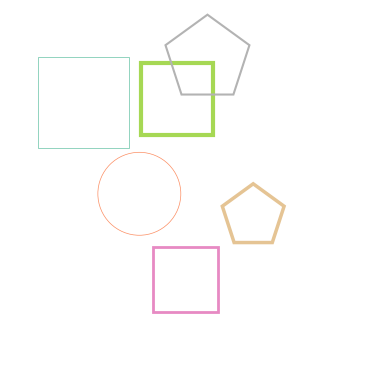[{"shape": "square", "thickness": 0.5, "radius": 0.59, "center": [0.216, 0.733]}, {"shape": "circle", "thickness": 0.5, "radius": 0.54, "center": [0.362, 0.497]}, {"shape": "square", "thickness": 2, "radius": 0.42, "center": [0.482, 0.274]}, {"shape": "square", "thickness": 3, "radius": 0.47, "center": [0.459, 0.742]}, {"shape": "pentagon", "thickness": 2.5, "radius": 0.42, "center": [0.658, 0.438]}, {"shape": "pentagon", "thickness": 1.5, "radius": 0.57, "center": [0.539, 0.847]}]